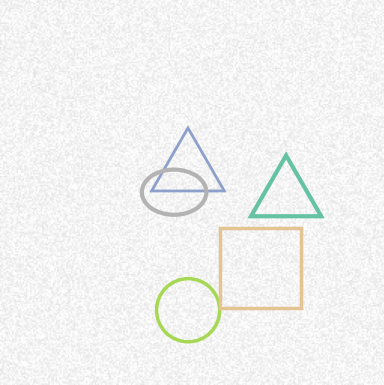[{"shape": "triangle", "thickness": 3, "radius": 0.53, "center": [0.743, 0.491]}, {"shape": "triangle", "thickness": 2, "radius": 0.55, "center": [0.488, 0.559]}, {"shape": "circle", "thickness": 2.5, "radius": 0.41, "center": [0.489, 0.194]}, {"shape": "square", "thickness": 2.5, "radius": 0.52, "center": [0.677, 0.303]}, {"shape": "oval", "thickness": 3, "radius": 0.42, "center": [0.452, 0.501]}]